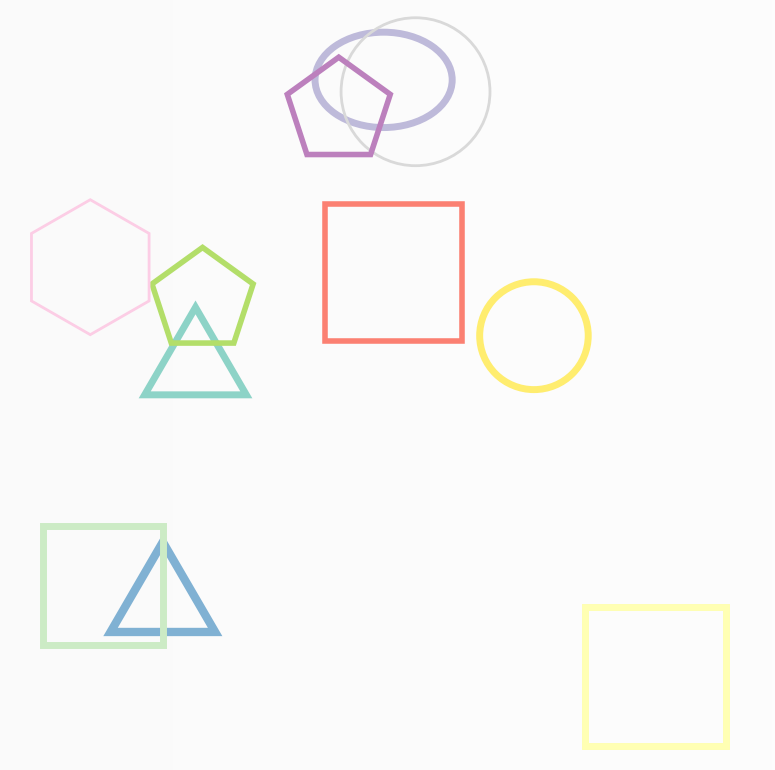[{"shape": "triangle", "thickness": 2.5, "radius": 0.38, "center": [0.252, 0.525]}, {"shape": "square", "thickness": 2.5, "radius": 0.45, "center": [0.845, 0.121]}, {"shape": "oval", "thickness": 2.5, "radius": 0.44, "center": [0.495, 0.896]}, {"shape": "square", "thickness": 2, "radius": 0.44, "center": [0.508, 0.646]}, {"shape": "triangle", "thickness": 3, "radius": 0.39, "center": [0.21, 0.218]}, {"shape": "pentagon", "thickness": 2, "radius": 0.34, "center": [0.261, 0.61]}, {"shape": "hexagon", "thickness": 1, "radius": 0.44, "center": [0.116, 0.653]}, {"shape": "circle", "thickness": 1, "radius": 0.48, "center": [0.536, 0.881]}, {"shape": "pentagon", "thickness": 2, "radius": 0.35, "center": [0.437, 0.856]}, {"shape": "square", "thickness": 2.5, "radius": 0.39, "center": [0.133, 0.24]}, {"shape": "circle", "thickness": 2.5, "radius": 0.35, "center": [0.689, 0.564]}]